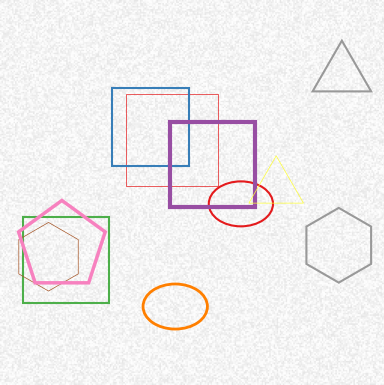[{"shape": "oval", "thickness": 1.5, "radius": 0.42, "center": [0.626, 0.47]}, {"shape": "square", "thickness": 0.5, "radius": 0.59, "center": [0.447, 0.637]}, {"shape": "square", "thickness": 1.5, "radius": 0.5, "center": [0.391, 0.671]}, {"shape": "square", "thickness": 1.5, "radius": 0.56, "center": [0.172, 0.325]}, {"shape": "square", "thickness": 3, "radius": 0.55, "center": [0.553, 0.573]}, {"shape": "oval", "thickness": 2, "radius": 0.42, "center": [0.455, 0.204]}, {"shape": "triangle", "thickness": 0.5, "radius": 0.41, "center": [0.717, 0.513]}, {"shape": "hexagon", "thickness": 0.5, "radius": 0.45, "center": [0.126, 0.333]}, {"shape": "pentagon", "thickness": 2.5, "radius": 0.59, "center": [0.161, 0.361]}, {"shape": "hexagon", "thickness": 1.5, "radius": 0.49, "center": [0.88, 0.363]}, {"shape": "triangle", "thickness": 1.5, "radius": 0.44, "center": [0.888, 0.807]}]